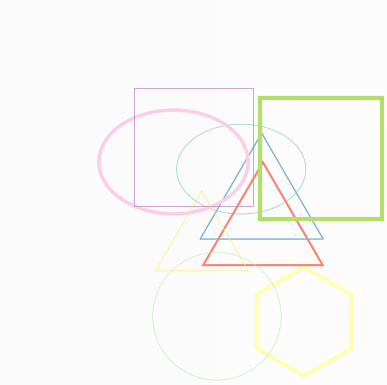[{"shape": "oval", "thickness": 0.5, "radius": 0.83, "center": [0.623, 0.561]}, {"shape": "hexagon", "thickness": 3, "radius": 0.71, "center": [0.785, 0.165]}, {"shape": "triangle", "thickness": 1.5, "radius": 0.89, "center": [0.679, 0.4]}, {"shape": "triangle", "thickness": 1, "radius": 0.92, "center": [0.675, 0.471]}, {"shape": "square", "thickness": 3, "radius": 0.79, "center": [0.828, 0.589]}, {"shape": "oval", "thickness": 2.5, "radius": 0.96, "center": [0.448, 0.579]}, {"shape": "square", "thickness": 0.5, "radius": 0.77, "center": [0.499, 0.618]}, {"shape": "circle", "thickness": 0.5, "radius": 0.83, "center": [0.56, 0.179]}, {"shape": "triangle", "thickness": 0.5, "radius": 0.69, "center": [0.521, 0.366]}]